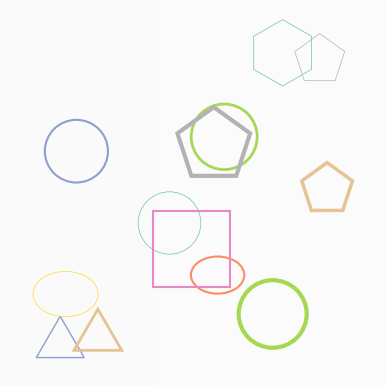[{"shape": "circle", "thickness": 0.5, "radius": 0.4, "center": [0.437, 0.421]}, {"shape": "hexagon", "thickness": 0.5, "radius": 0.43, "center": [0.729, 0.863]}, {"shape": "oval", "thickness": 1.5, "radius": 0.34, "center": [0.562, 0.286]}, {"shape": "circle", "thickness": 1.5, "radius": 0.41, "center": [0.197, 0.607]}, {"shape": "triangle", "thickness": 1, "radius": 0.36, "center": [0.155, 0.107]}, {"shape": "square", "thickness": 1.5, "radius": 0.5, "center": [0.495, 0.354]}, {"shape": "circle", "thickness": 2, "radius": 0.43, "center": [0.579, 0.645]}, {"shape": "circle", "thickness": 3, "radius": 0.44, "center": [0.704, 0.184]}, {"shape": "oval", "thickness": 0.5, "radius": 0.42, "center": [0.169, 0.236]}, {"shape": "pentagon", "thickness": 2.5, "radius": 0.34, "center": [0.844, 0.509]}, {"shape": "triangle", "thickness": 2, "radius": 0.36, "center": [0.253, 0.126]}, {"shape": "pentagon", "thickness": 0.5, "radius": 0.34, "center": [0.825, 0.845]}, {"shape": "pentagon", "thickness": 3, "radius": 0.49, "center": [0.552, 0.623]}]